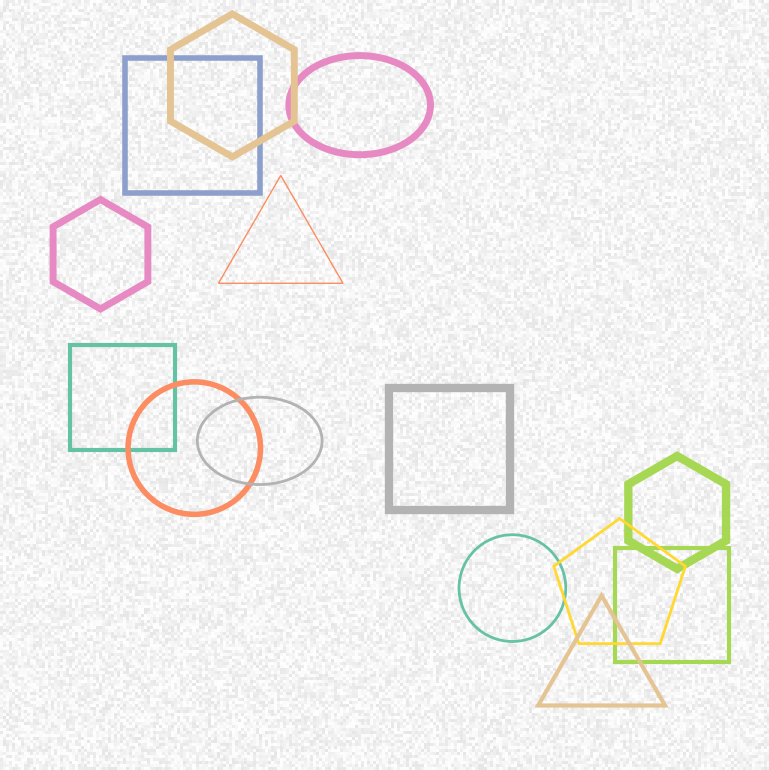[{"shape": "square", "thickness": 1.5, "radius": 0.34, "center": [0.159, 0.484]}, {"shape": "circle", "thickness": 1, "radius": 0.35, "center": [0.665, 0.236]}, {"shape": "circle", "thickness": 2, "radius": 0.43, "center": [0.252, 0.418]}, {"shape": "triangle", "thickness": 0.5, "radius": 0.47, "center": [0.365, 0.679]}, {"shape": "square", "thickness": 2, "radius": 0.44, "center": [0.25, 0.837]}, {"shape": "oval", "thickness": 2.5, "radius": 0.46, "center": [0.467, 0.863]}, {"shape": "hexagon", "thickness": 2.5, "radius": 0.36, "center": [0.13, 0.67]}, {"shape": "square", "thickness": 1.5, "radius": 0.37, "center": [0.873, 0.214]}, {"shape": "hexagon", "thickness": 3, "radius": 0.37, "center": [0.879, 0.335]}, {"shape": "pentagon", "thickness": 1, "radius": 0.45, "center": [0.805, 0.237]}, {"shape": "triangle", "thickness": 1.5, "radius": 0.48, "center": [0.781, 0.131]}, {"shape": "hexagon", "thickness": 2.5, "radius": 0.46, "center": [0.302, 0.889]}, {"shape": "oval", "thickness": 1, "radius": 0.41, "center": [0.337, 0.427]}, {"shape": "square", "thickness": 3, "radius": 0.4, "center": [0.584, 0.417]}]